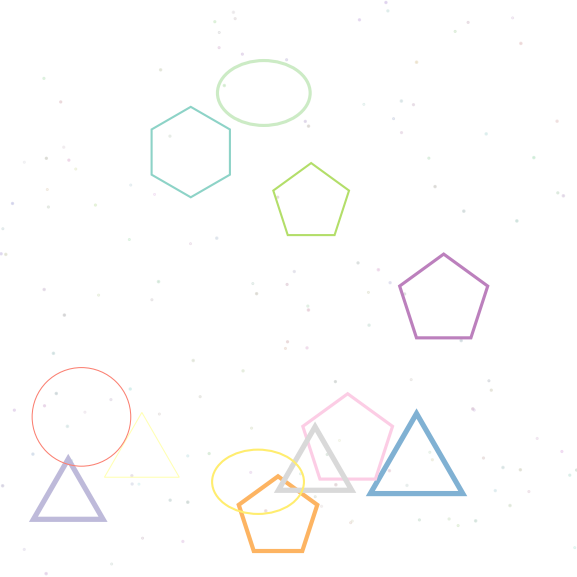[{"shape": "hexagon", "thickness": 1, "radius": 0.39, "center": [0.33, 0.736]}, {"shape": "triangle", "thickness": 0.5, "radius": 0.37, "center": [0.246, 0.21]}, {"shape": "triangle", "thickness": 2.5, "radius": 0.35, "center": [0.118, 0.135]}, {"shape": "circle", "thickness": 0.5, "radius": 0.43, "center": [0.141, 0.277]}, {"shape": "triangle", "thickness": 2.5, "radius": 0.46, "center": [0.721, 0.191]}, {"shape": "pentagon", "thickness": 2, "radius": 0.36, "center": [0.481, 0.103]}, {"shape": "pentagon", "thickness": 1, "radius": 0.34, "center": [0.539, 0.648]}, {"shape": "pentagon", "thickness": 1.5, "radius": 0.41, "center": [0.602, 0.236]}, {"shape": "triangle", "thickness": 2.5, "radius": 0.37, "center": [0.546, 0.187]}, {"shape": "pentagon", "thickness": 1.5, "radius": 0.4, "center": [0.768, 0.479]}, {"shape": "oval", "thickness": 1.5, "radius": 0.4, "center": [0.457, 0.838]}, {"shape": "oval", "thickness": 1, "radius": 0.4, "center": [0.447, 0.165]}]